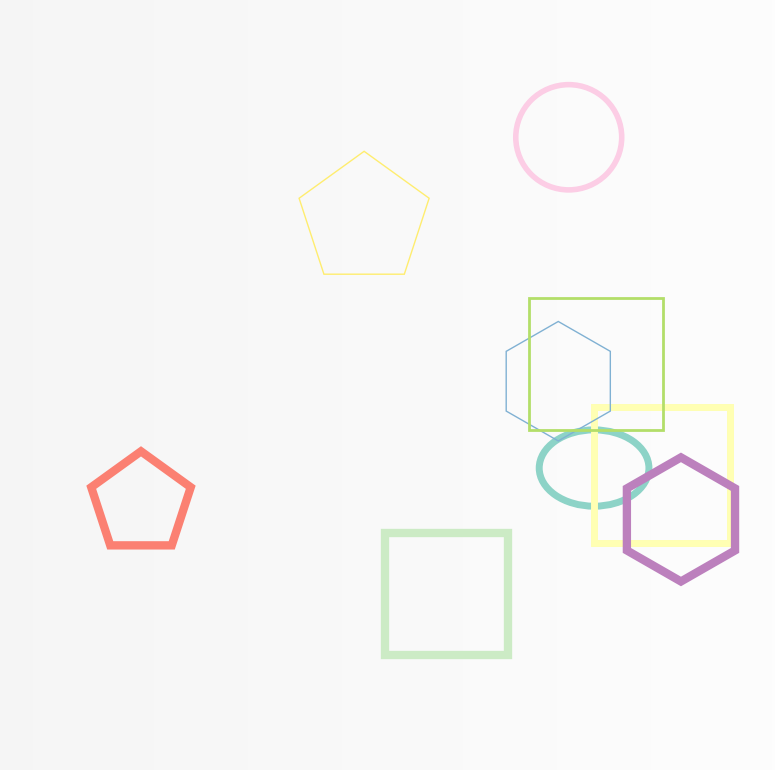[{"shape": "oval", "thickness": 2.5, "radius": 0.35, "center": [0.767, 0.392]}, {"shape": "square", "thickness": 2.5, "radius": 0.44, "center": [0.854, 0.383]}, {"shape": "pentagon", "thickness": 3, "radius": 0.34, "center": [0.182, 0.346]}, {"shape": "hexagon", "thickness": 0.5, "radius": 0.39, "center": [0.72, 0.505]}, {"shape": "square", "thickness": 1, "radius": 0.43, "center": [0.769, 0.528]}, {"shape": "circle", "thickness": 2, "radius": 0.34, "center": [0.734, 0.822]}, {"shape": "hexagon", "thickness": 3, "radius": 0.4, "center": [0.879, 0.325]}, {"shape": "square", "thickness": 3, "radius": 0.4, "center": [0.576, 0.229]}, {"shape": "pentagon", "thickness": 0.5, "radius": 0.44, "center": [0.47, 0.715]}]